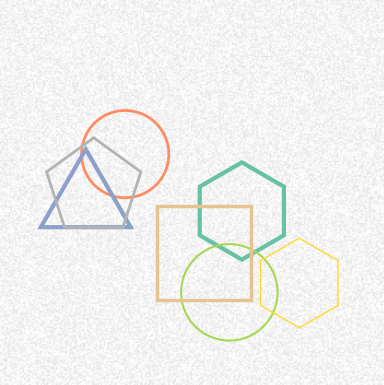[{"shape": "hexagon", "thickness": 3, "radius": 0.63, "center": [0.628, 0.452]}, {"shape": "circle", "thickness": 2, "radius": 0.57, "center": [0.325, 0.6]}, {"shape": "triangle", "thickness": 3, "radius": 0.67, "center": [0.223, 0.477]}, {"shape": "circle", "thickness": 1.5, "radius": 0.63, "center": [0.596, 0.241]}, {"shape": "hexagon", "thickness": 1, "radius": 0.58, "center": [0.777, 0.265]}, {"shape": "square", "thickness": 2.5, "radius": 0.61, "center": [0.53, 0.343]}, {"shape": "pentagon", "thickness": 2, "radius": 0.64, "center": [0.243, 0.514]}]